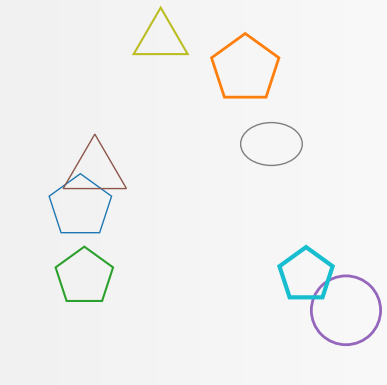[{"shape": "pentagon", "thickness": 1, "radius": 0.42, "center": [0.207, 0.464]}, {"shape": "pentagon", "thickness": 2, "radius": 0.46, "center": [0.633, 0.822]}, {"shape": "pentagon", "thickness": 1.5, "radius": 0.39, "center": [0.218, 0.281]}, {"shape": "circle", "thickness": 2, "radius": 0.45, "center": [0.893, 0.194]}, {"shape": "triangle", "thickness": 1, "radius": 0.47, "center": [0.245, 0.557]}, {"shape": "oval", "thickness": 1, "radius": 0.4, "center": [0.701, 0.626]}, {"shape": "triangle", "thickness": 1.5, "radius": 0.4, "center": [0.415, 0.9]}, {"shape": "pentagon", "thickness": 3, "radius": 0.36, "center": [0.79, 0.286]}]